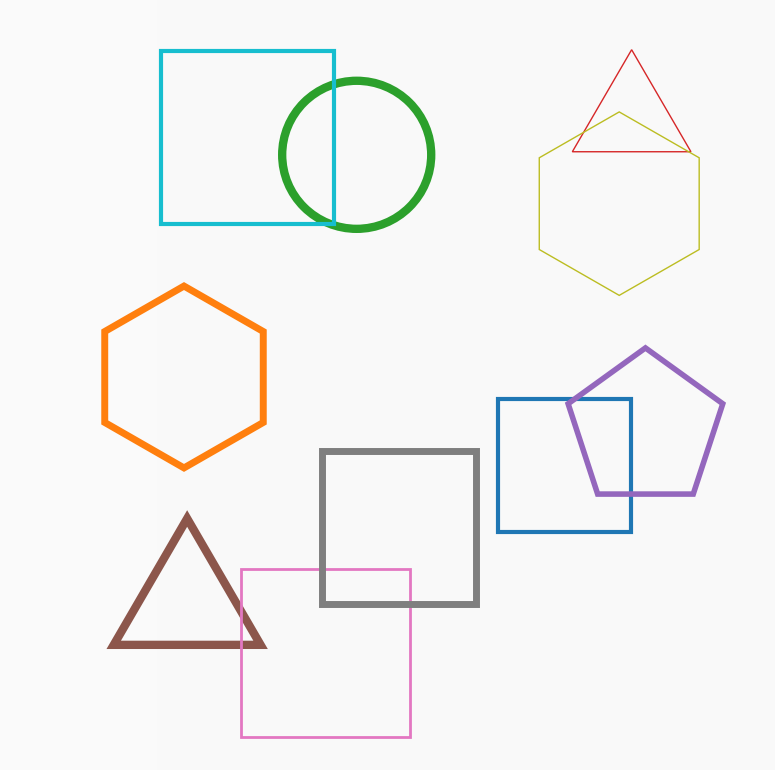[{"shape": "square", "thickness": 1.5, "radius": 0.43, "center": [0.728, 0.395]}, {"shape": "hexagon", "thickness": 2.5, "radius": 0.59, "center": [0.237, 0.51]}, {"shape": "circle", "thickness": 3, "radius": 0.48, "center": [0.46, 0.799]}, {"shape": "triangle", "thickness": 0.5, "radius": 0.44, "center": [0.815, 0.847]}, {"shape": "pentagon", "thickness": 2, "radius": 0.52, "center": [0.833, 0.443]}, {"shape": "triangle", "thickness": 3, "radius": 0.55, "center": [0.241, 0.217]}, {"shape": "square", "thickness": 1, "radius": 0.54, "center": [0.42, 0.152]}, {"shape": "square", "thickness": 2.5, "radius": 0.5, "center": [0.515, 0.315]}, {"shape": "hexagon", "thickness": 0.5, "radius": 0.6, "center": [0.799, 0.736]}, {"shape": "square", "thickness": 1.5, "radius": 0.56, "center": [0.319, 0.821]}]